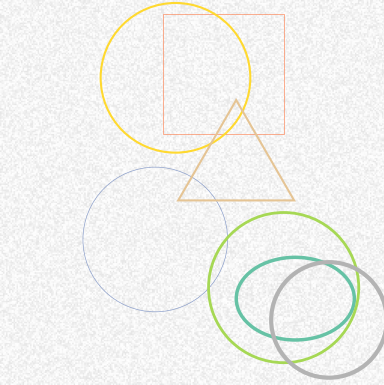[{"shape": "oval", "thickness": 2.5, "radius": 0.77, "center": [0.767, 0.224]}, {"shape": "square", "thickness": 0.5, "radius": 0.78, "center": [0.581, 0.807]}, {"shape": "circle", "thickness": 0.5, "radius": 0.94, "center": [0.403, 0.378]}, {"shape": "circle", "thickness": 2, "radius": 0.98, "center": [0.737, 0.253]}, {"shape": "circle", "thickness": 1.5, "radius": 0.97, "center": [0.456, 0.798]}, {"shape": "triangle", "thickness": 1.5, "radius": 0.87, "center": [0.613, 0.566]}, {"shape": "circle", "thickness": 3, "radius": 0.75, "center": [0.854, 0.169]}]